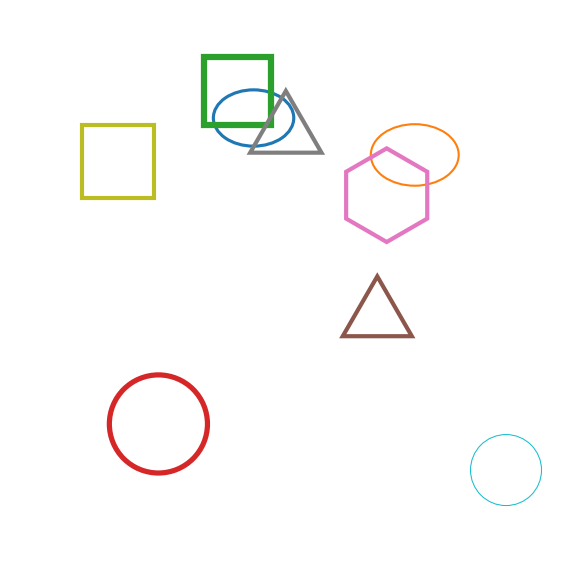[{"shape": "oval", "thickness": 1.5, "radius": 0.35, "center": [0.439, 0.795]}, {"shape": "oval", "thickness": 1, "radius": 0.38, "center": [0.718, 0.731]}, {"shape": "square", "thickness": 3, "radius": 0.29, "center": [0.411, 0.842]}, {"shape": "circle", "thickness": 2.5, "radius": 0.42, "center": [0.274, 0.265]}, {"shape": "triangle", "thickness": 2, "radius": 0.35, "center": [0.653, 0.451]}, {"shape": "hexagon", "thickness": 2, "radius": 0.41, "center": [0.67, 0.661]}, {"shape": "triangle", "thickness": 2, "radius": 0.36, "center": [0.495, 0.77]}, {"shape": "square", "thickness": 2, "radius": 0.31, "center": [0.204, 0.72]}, {"shape": "circle", "thickness": 0.5, "radius": 0.31, "center": [0.876, 0.185]}]